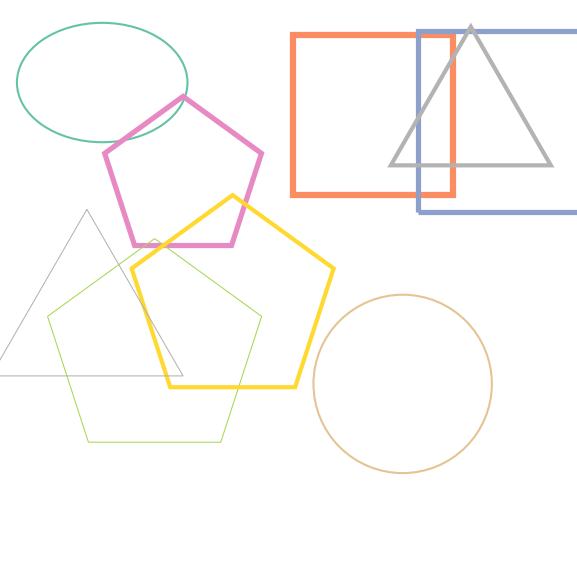[{"shape": "oval", "thickness": 1, "radius": 0.74, "center": [0.177, 0.856]}, {"shape": "square", "thickness": 3, "radius": 0.69, "center": [0.646, 0.8]}, {"shape": "square", "thickness": 2.5, "radius": 0.78, "center": [0.881, 0.789]}, {"shape": "pentagon", "thickness": 2.5, "radius": 0.71, "center": [0.317, 0.689]}, {"shape": "pentagon", "thickness": 0.5, "radius": 0.97, "center": [0.268, 0.391]}, {"shape": "pentagon", "thickness": 2, "radius": 0.92, "center": [0.403, 0.477]}, {"shape": "circle", "thickness": 1, "radius": 0.77, "center": [0.697, 0.334]}, {"shape": "triangle", "thickness": 0.5, "radius": 0.96, "center": [0.15, 0.444]}, {"shape": "triangle", "thickness": 2, "radius": 0.8, "center": [0.815, 0.793]}]